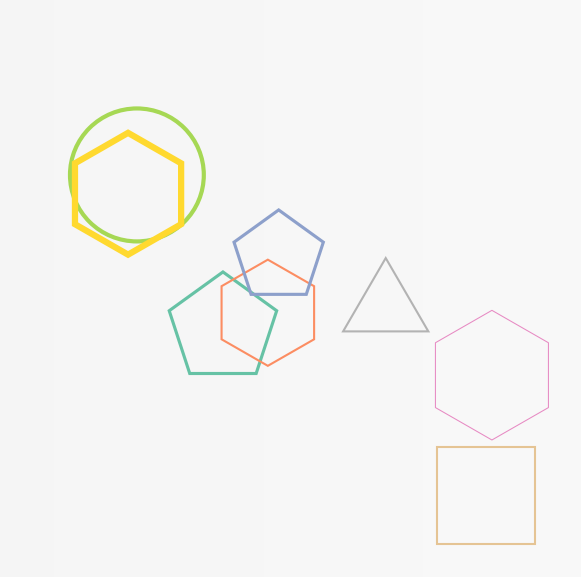[{"shape": "pentagon", "thickness": 1.5, "radius": 0.49, "center": [0.384, 0.431]}, {"shape": "hexagon", "thickness": 1, "radius": 0.46, "center": [0.461, 0.458]}, {"shape": "pentagon", "thickness": 1.5, "radius": 0.4, "center": [0.479, 0.555]}, {"shape": "hexagon", "thickness": 0.5, "radius": 0.56, "center": [0.846, 0.349]}, {"shape": "circle", "thickness": 2, "radius": 0.58, "center": [0.236, 0.696]}, {"shape": "hexagon", "thickness": 3, "radius": 0.53, "center": [0.22, 0.664]}, {"shape": "square", "thickness": 1, "radius": 0.42, "center": [0.836, 0.141]}, {"shape": "triangle", "thickness": 1, "radius": 0.42, "center": [0.664, 0.468]}]